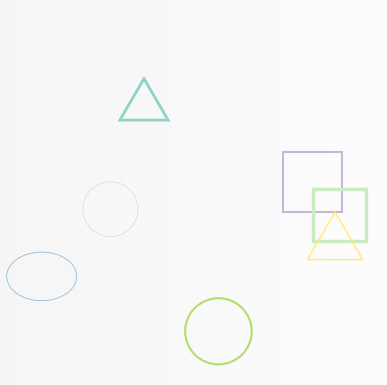[{"shape": "triangle", "thickness": 2, "radius": 0.36, "center": [0.372, 0.724]}, {"shape": "square", "thickness": 1.5, "radius": 0.38, "center": [0.806, 0.527]}, {"shape": "oval", "thickness": 0.5, "radius": 0.45, "center": [0.108, 0.282]}, {"shape": "circle", "thickness": 1.5, "radius": 0.43, "center": [0.564, 0.14]}, {"shape": "circle", "thickness": 0.5, "radius": 0.36, "center": [0.285, 0.457]}, {"shape": "square", "thickness": 2.5, "radius": 0.34, "center": [0.875, 0.442]}, {"shape": "triangle", "thickness": 1, "radius": 0.41, "center": [0.865, 0.367]}]